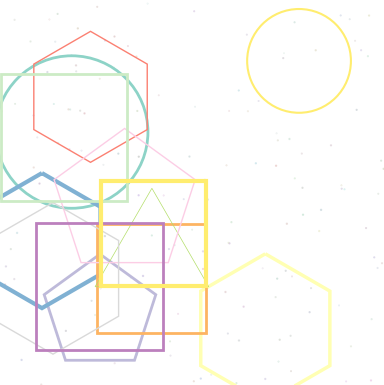[{"shape": "circle", "thickness": 2, "radius": 0.99, "center": [0.186, 0.657]}, {"shape": "hexagon", "thickness": 2.5, "radius": 0.97, "center": [0.689, 0.147]}, {"shape": "pentagon", "thickness": 2, "radius": 0.76, "center": [0.26, 0.188]}, {"shape": "hexagon", "thickness": 1, "radius": 0.85, "center": [0.235, 0.748]}, {"shape": "hexagon", "thickness": 3, "radius": 0.88, "center": [0.109, 0.375]}, {"shape": "square", "thickness": 2, "radius": 0.71, "center": [0.393, 0.277]}, {"shape": "triangle", "thickness": 0.5, "radius": 0.85, "center": [0.395, 0.34]}, {"shape": "pentagon", "thickness": 1, "radius": 0.96, "center": [0.324, 0.474]}, {"shape": "hexagon", "thickness": 1, "radius": 0.98, "center": [0.138, 0.277]}, {"shape": "square", "thickness": 2, "radius": 0.82, "center": [0.259, 0.255]}, {"shape": "square", "thickness": 2, "radius": 0.82, "center": [0.166, 0.643]}, {"shape": "circle", "thickness": 1.5, "radius": 0.67, "center": [0.777, 0.842]}, {"shape": "square", "thickness": 3, "radius": 0.68, "center": [0.399, 0.394]}]